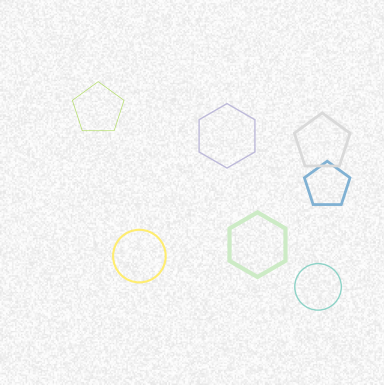[{"shape": "circle", "thickness": 1, "radius": 0.3, "center": [0.826, 0.255]}, {"shape": "hexagon", "thickness": 1, "radius": 0.42, "center": [0.59, 0.647]}, {"shape": "pentagon", "thickness": 2, "radius": 0.31, "center": [0.85, 0.519]}, {"shape": "pentagon", "thickness": 0.5, "radius": 0.35, "center": [0.255, 0.717]}, {"shape": "pentagon", "thickness": 2, "radius": 0.38, "center": [0.837, 0.631]}, {"shape": "hexagon", "thickness": 3, "radius": 0.42, "center": [0.669, 0.364]}, {"shape": "circle", "thickness": 1.5, "radius": 0.34, "center": [0.362, 0.335]}]